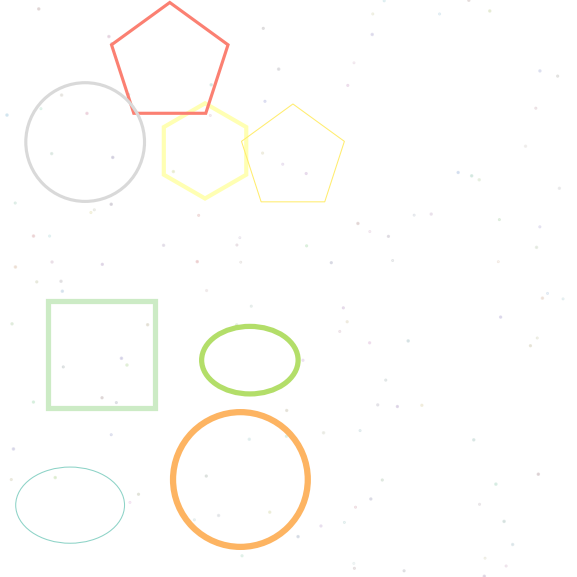[{"shape": "oval", "thickness": 0.5, "radius": 0.47, "center": [0.121, 0.124]}, {"shape": "hexagon", "thickness": 2, "radius": 0.41, "center": [0.355, 0.738]}, {"shape": "pentagon", "thickness": 1.5, "radius": 0.53, "center": [0.294, 0.889]}, {"shape": "circle", "thickness": 3, "radius": 0.58, "center": [0.416, 0.169]}, {"shape": "oval", "thickness": 2.5, "radius": 0.42, "center": [0.433, 0.375]}, {"shape": "circle", "thickness": 1.5, "radius": 0.51, "center": [0.147, 0.753]}, {"shape": "square", "thickness": 2.5, "radius": 0.46, "center": [0.176, 0.385]}, {"shape": "pentagon", "thickness": 0.5, "radius": 0.47, "center": [0.507, 0.725]}]